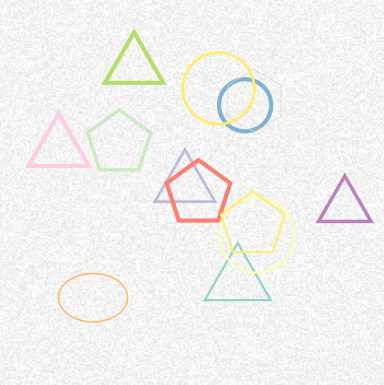[{"shape": "triangle", "thickness": 1.5, "radius": 0.5, "center": [0.617, 0.27]}, {"shape": "circle", "thickness": 1.5, "radius": 0.48, "center": [0.668, 0.389]}, {"shape": "triangle", "thickness": 2, "radius": 0.45, "center": [0.48, 0.521]}, {"shape": "pentagon", "thickness": 3, "radius": 0.43, "center": [0.516, 0.497]}, {"shape": "circle", "thickness": 3, "radius": 0.34, "center": [0.637, 0.727]}, {"shape": "oval", "thickness": 1, "radius": 0.45, "center": [0.242, 0.227]}, {"shape": "triangle", "thickness": 3, "radius": 0.44, "center": [0.348, 0.829]}, {"shape": "triangle", "thickness": 3, "radius": 0.45, "center": [0.152, 0.614]}, {"shape": "hexagon", "thickness": 0.5, "radius": 0.4, "center": [0.66, 0.738]}, {"shape": "triangle", "thickness": 2.5, "radius": 0.39, "center": [0.896, 0.464]}, {"shape": "pentagon", "thickness": 2.5, "radius": 0.43, "center": [0.31, 0.628]}, {"shape": "circle", "thickness": 2, "radius": 0.46, "center": [0.568, 0.77]}, {"shape": "pentagon", "thickness": 1.5, "radius": 0.44, "center": [0.657, 0.416]}]